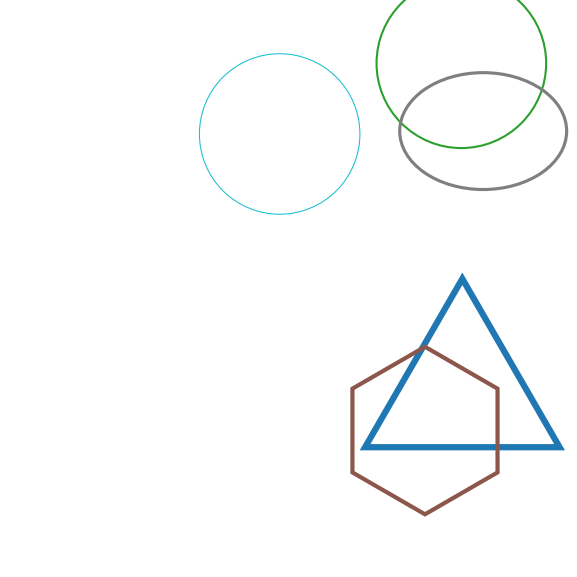[{"shape": "triangle", "thickness": 3, "radius": 0.97, "center": [0.801, 0.322]}, {"shape": "circle", "thickness": 1, "radius": 0.73, "center": [0.799, 0.89]}, {"shape": "hexagon", "thickness": 2, "radius": 0.73, "center": [0.736, 0.254]}, {"shape": "oval", "thickness": 1.5, "radius": 0.72, "center": [0.837, 0.772]}, {"shape": "circle", "thickness": 0.5, "radius": 0.69, "center": [0.484, 0.767]}]